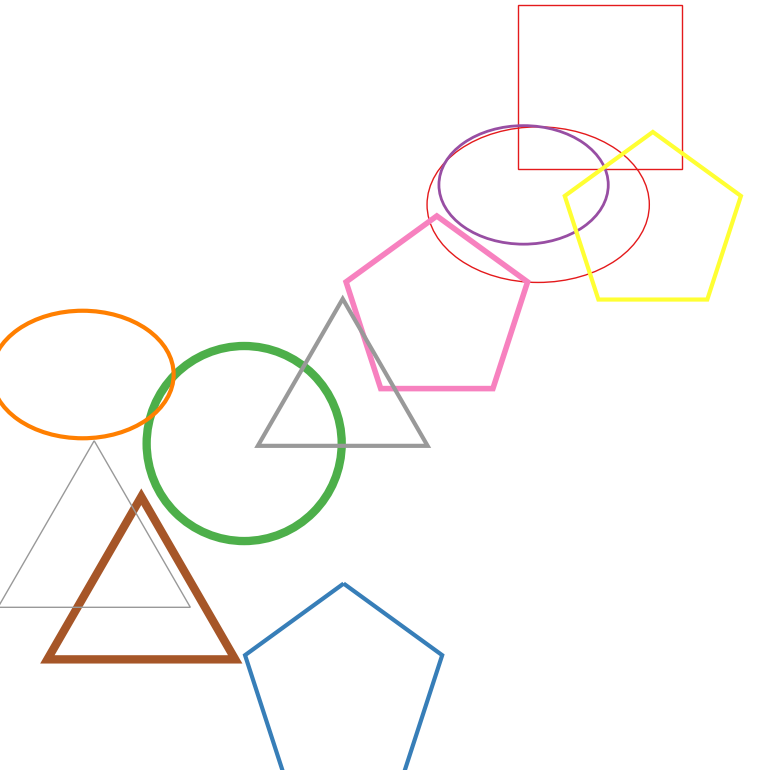[{"shape": "oval", "thickness": 0.5, "radius": 0.72, "center": [0.699, 0.734]}, {"shape": "square", "thickness": 0.5, "radius": 0.53, "center": [0.779, 0.888]}, {"shape": "pentagon", "thickness": 1.5, "radius": 0.67, "center": [0.446, 0.108]}, {"shape": "circle", "thickness": 3, "radius": 0.63, "center": [0.317, 0.424]}, {"shape": "oval", "thickness": 1, "radius": 0.55, "center": [0.68, 0.76]}, {"shape": "oval", "thickness": 1.5, "radius": 0.59, "center": [0.107, 0.514]}, {"shape": "pentagon", "thickness": 1.5, "radius": 0.6, "center": [0.848, 0.708]}, {"shape": "triangle", "thickness": 3, "radius": 0.7, "center": [0.184, 0.214]}, {"shape": "pentagon", "thickness": 2, "radius": 0.62, "center": [0.567, 0.596]}, {"shape": "triangle", "thickness": 0.5, "radius": 0.72, "center": [0.122, 0.283]}, {"shape": "triangle", "thickness": 1.5, "radius": 0.64, "center": [0.445, 0.485]}]